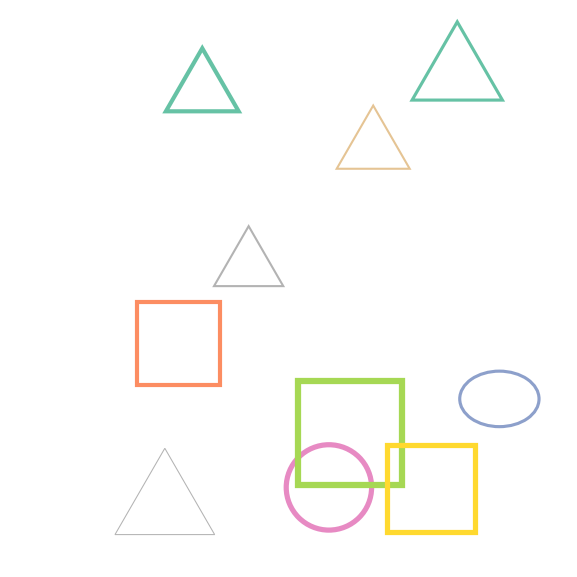[{"shape": "triangle", "thickness": 1.5, "radius": 0.45, "center": [0.792, 0.871]}, {"shape": "triangle", "thickness": 2, "radius": 0.36, "center": [0.35, 0.843]}, {"shape": "square", "thickness": 2, "radius": 0.36, "center": [0.309, 0.404]}, {"shape": "oval", "thickness": 1.5, "radius": 0.34, "center": [0.865, 0.308]}, {"shape": "circle", "thickness": 2.5, "radius": 0.37, "center": [0.57, 0.155]}, {"shape": "square", "thickness": 3, "radius": 0.45, "center": [0.606, 0.25]}, {"shape": "square", "thickness": 2.5, "radius": 0.38, "center": [0.746, 0.153]}, {"shape": "triangle", "thickness": 1, "radius": 0.36, "center": [0.646, 0.743]}, {"shape": "triangle", "thickness": 0.5, "radius": 0.5, "center": [0.285, 0.123]}, {"shape": "triangle", "thickness": 1, "radius": 0.35, "center": [0.431, 0.538]}]